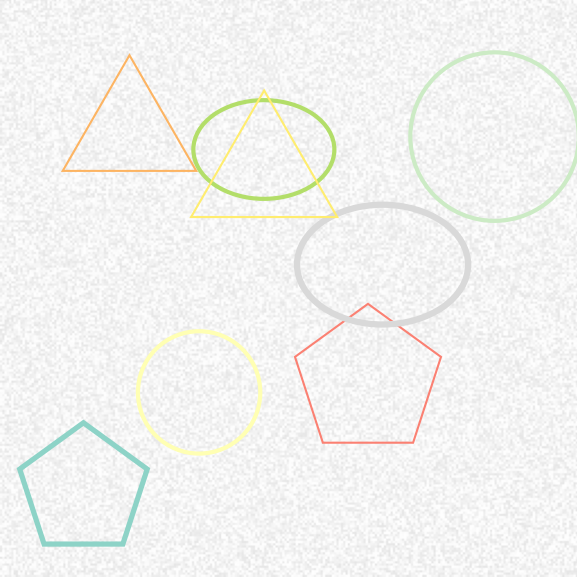[{"shape": "pentagon", "thickness": 2.5, "radius": 0.58, "center": [0.145, 0.151]}, {"shape": "circle", "thickness": 2, "radius": 0.53, "center": [0.345, 0.32]}, {"shape": "pentagon", "thickness": 1, "radius": 0.66, "center": [0.637, 0.34]}, {"shape": "triangle", "thickness": 1, "radius": 0.67, "center": [0.224, 0.77]}, {"shape": "oval", "thickness": 2, "radius": 0.61, "center": [0.457, 0.74]}, {"shape": "oval", "thickness": 3, "radius": 0.74, "center": [0.662, 0.541]}, {"shape": "circle", "thickness": 2, "radius": 0.73, "center": [0.856, 0.763]}, {"shape": "triangle", "thickness": 1, "radius": 0.73, "center": [0.457, 0.696]}]